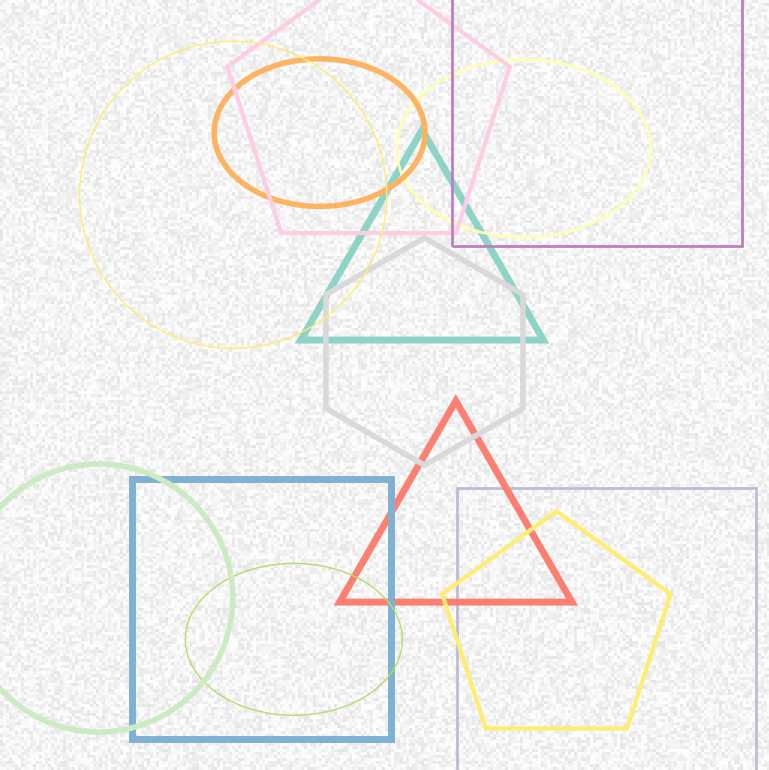[{"shape": "triangle", "thickness": 2.5, "radius": 0.91, "center": [0.548, 0.649]}, {"shape": "oval", "thickness": 1, "radius": 0.83, "center": [0.68, 0.807]}, {"shape": "square", "thickness": 1, "radius": 0.97, "center": [0.787, 0.172]}, {"shape": "triangle", "thickness": 2.5, "radius": 0.87, "center": [0.592, 0.305]}, {"shape": "square", "thickness": 2.5, "radius": 0.84, "center": [0.339, 0.209]}, {"shape": "oval", "thickness": 2, "radius": 0.68, "center": [0.415, 0.828]}, {"shape": "oval", "thickness": 0.5, "radius": 0.7, "center": [0.382, 0.17]}, {"shape": "pentagon", "thickness": 1.5, "radius": 0.96, "center": [0.479, 0.854]}, {"shape": "hexagon", "thickness": 2, "radius": 0.74, "center": [0.551, 0.544]}, {"shape": "square", "thickness": 1, "radius": 0.94, "center": [0.775, 0.869]}, {"shape": "circle", "thickness": 2, "radius": 0.87, "center": [0.128, 0.223]}, {"shape": "circle", "thickness": 0.5, "radius": 1.0, "center": [0.303, 0.747]}, {"shape": "pentagon", "thickness": 1.5, "radius": 0.78, "center": [0.723, 0.18]}]